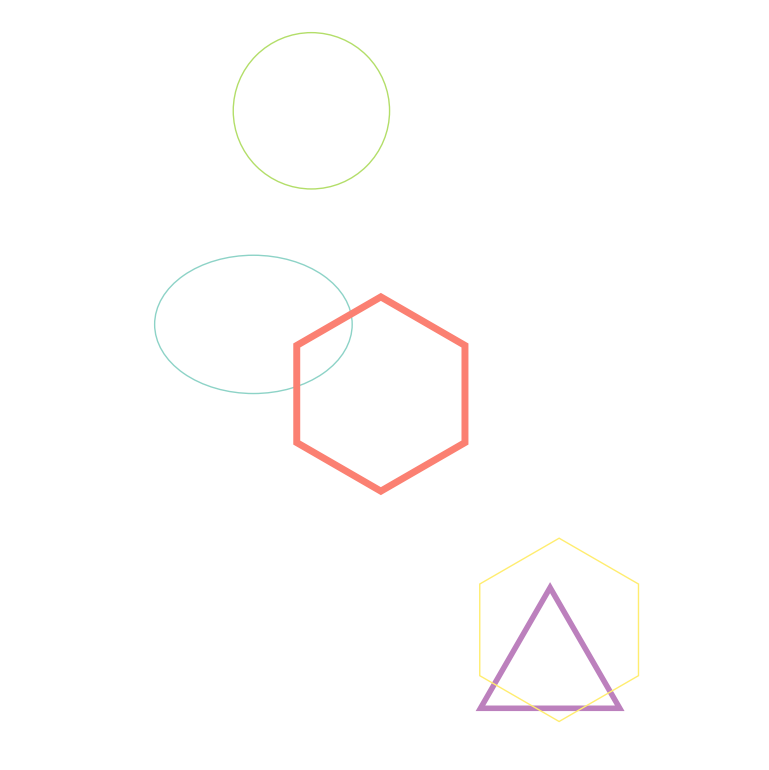[{"shape": "oval", "thickness": 0.5, "radius": 0.64, "center": [0.329, 0.579]}, {"shape": "hexagon", "thickness": 2.5, "radius": 0.63, "center": [0.495, 0.488]}, {"shape": "circle", "thickness": 0.5, "radius": 0.51, "center": [0.404, 0.856]}, {"shape": "triangle", "thickness": 2, "radius": 0.52, "center": [0.714, 0.132]}, {"shape": "hexagon", "thickness": 0.5, "radius": 0.6, "center": [0.726, 0.182]}]